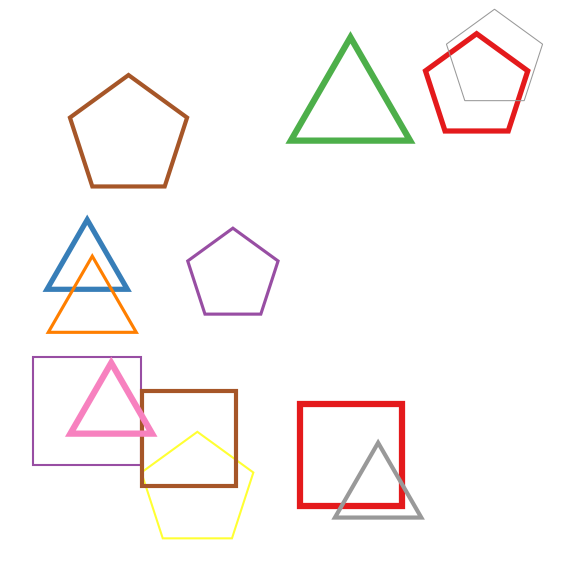[{"shape": "square", "thickness": 3, "radius": 0.44, "center": [0.608, 0.211]}, {"shape": "pentagon", "thickness": 2.5, "radius": 0.47, "center": [0.825, 0.848]}, {"shape": "triangle", "thickness": 2.5, "radius": 0.4, "center": [0.151, 0.538]}, {"shape": "triangle", "thickness": 3, "radius": 0.6, "center": [0.607, 0.815]}, {"shape": "pentagon", "thickness": 1.5, "radius": 0.41, "center": [0.403, 0.522]}, {"shape": "square", "thickness": 1, "radius": 0.47, "center": [0.151, 0.287]}, {"shape": "triangle", "thickness": 1.5, "radius": 0.44, "center": [0.16, 0.468]}, {"shape": "pentagon", "thickness": 1, "radius": 0.51, "center": [0.342, 0.149]}, {"shape": "pentagon", "thickness": 2, "radius": 0.53, "center": [0.223, 0.763]}, {"shape": "square", "thickness": 2, "radius": 0.41, "center": [0.327, 0.24]}, {"shape": "triangle", "thickness": 3, "radius": 0.41, "center": [0.193, 0.289]}, {"shape": "pentagon", "thickness": 0.5, "radius": 0.44, "center": [0.856, 0.896]}, {"shape": "triangle", "thickness": 2, "radius": 0.43, "center": [0.655, 0.146]}]